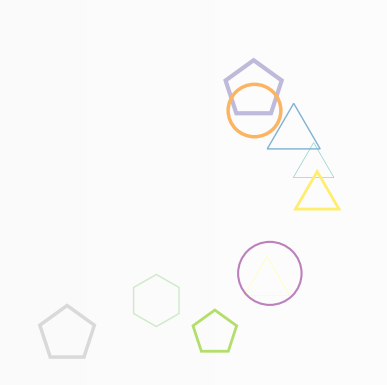[{"shape": "triangle", "thickness": 0.5, "radius": 0.3, "center": [0.809, 0.569]}, {"shape": "triangle", "thickness": 0.5, "radius": 0.34, "center": [0.689, 0.266]}, {"shape": "pentagon", "thickness": 3, "radius": 0.38, "center": [0.655, 0.767]}, {"shape": "triangle", "thickness": 1, "radius": 0.39, "center": [0.758, 0.653]}, {"shape": "circle", "thickness": 2.5, "radius": 0.34, "center": [0.657, 0.713]}, {"shape": "pentagon", "thickness": 2, "radius": 0.3, "center": [0.554, 0.136]}, {"shape": "pentagon", "thickness": 2.5, "radius": 0.37, "center": [0.173, 0.132]}, {"shape": "circle", "thickness": 1.5, "radius": 0.41, "center": [0.696, 0.29]}, {"shape": "hexagon", "thickness": 1, "radius": 0.34, "center": [0.403, 0.219]}, {"shape": "triangle", "thickness": 2, "radius": 0.32, "center": [0.819, 0.489]}]